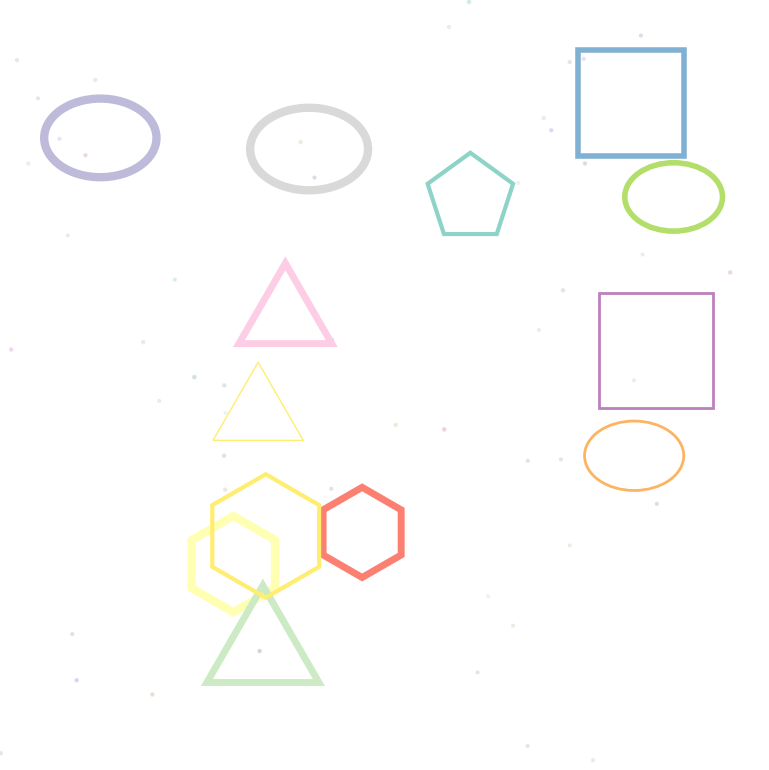[{"shape": "pentagon", "thickness": 1.5, "radius": 0.29, "center": [0.611, 0.743]}, {"shape": "hexagon", "thickness": 3, "radius": 0.31, "center": [0.303, 0.267]}, {"shape": "oval", "thickness": 3, "radius": 0.36, "center": [0.13, 0.821]}, {"shape": "hexagon", "thickness": 2.5, "radius": 0.29, "center": [0.47, 0.309]}, {"shape": "square", "thickness": 2, "radius": 0.35, "center": [0.82, 0.866]}, {"shape": "oval", "thickness": 1, "radius": 0.32, "center": [0.824, 0.408]}, {"shape": "oval", "thickness": 2, "radius": 0.32, "center": [0.875, 0.744]}, {"shape": "triangle", "thickness": 2.5, "radius": 0.35, "center": [0.371, 0.589]}, {"shape": "oval", "thickness": 3, "radius": 0.38, "center": [0.401, 0.806]}, {"shape": "square", "thickness": 1, "radius": 0.37, "center": [0.852, 0.544]}, {"shape": "triangle", "thickness": 2.5, "radius": 0.42, "center": [0.341, 0.156]}, {"shape": "triangle", "thickness": 0.5, "radius": 0.34, "center": [0.335, 0.462]}, {"shape": "hexagon", "thickness": 1.5, "radius": 0.4, "center": [0.345, 0.304]}]